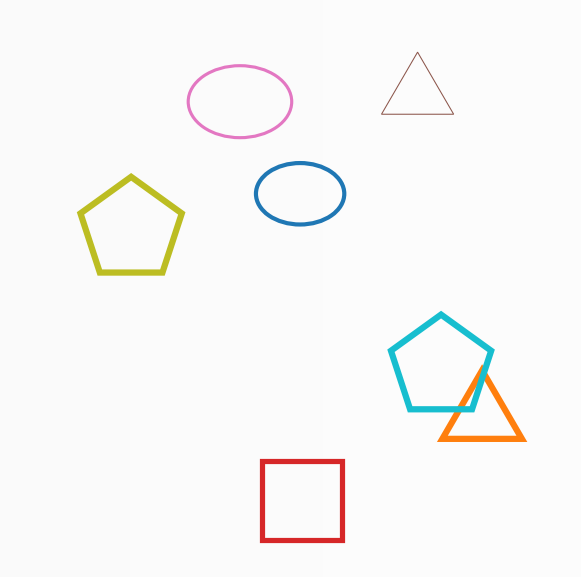[{"shape": "oval", "thickness": 2, "radius": 0.38, "center": [0.516, 0.664]}, {"shape": "triangle", "thickness": 3, "radius": 0.39, "center": [0.829, 0.279]}, {"shape": "square", "thickness": 2.5, "radius": 0.34, "center": [0.52, 0.133]}, {"shape": "triangle", "thickness": 0.5, "radius": 0.36, "center": [0.718, 0.837]}, {"shape": "oval", "thickness": 1.5, "radius": 0.45, "center": [0.413, 0.823]}, {"shape": "pentagon", "thickness": 3, "radius": 0.46, "center": [0.226, 0.601]}, {"shape": "pentagon", "thickness": 3, "radius": 0.45, "center": [0.759, 0.364]}]